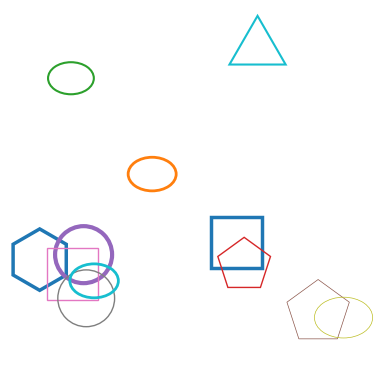[{"shape": "square", "thickness": 2.5, "radius": 0.33, "center": [0.615, 0.369]}, {"shape": "hexagon", "thickness": 2.5, "radius": 0.4, "center": [0.103, 0.326]}, {"shape": "oval", "thickness": 2, "radius": 0.31, "center": [0.395, 0.548]}, {"shape": "oval", "thickness": 1.5, "radius": 0.3, "center": [0.184, 0.797]}, {"shape": "pentagon", "thickness": 1, "radius": 0.36, "center": [0.634, 0.312]}, {"shape": "circle", "thickness": 3, "radius": 0.37, "center": [0.217, 0.339]}, {"shape": "pentagon", "thickness": 0.5, "radius": 0.43, "center": [0.826, 0.189]}, {"shape": "square", "thickness": 1, "radius": 0.33, "center": [0.189, 0.288]}, {"shape": "circle", "thickness": 1, "radius": 0.37, "center": [0.224, 0.225]}, {"shape": "oval", "thickness": 0.5, "radius": 0.38, "center": [0.892, 0.175]}, {"shape": "triangle", "thickness": 1.5, "radius": 0.42, "center": [0.669, 0.875]}, {"shape": "oval", "thickness": 2, "radius": 0.31, "center": [0.244, 0.271]}]